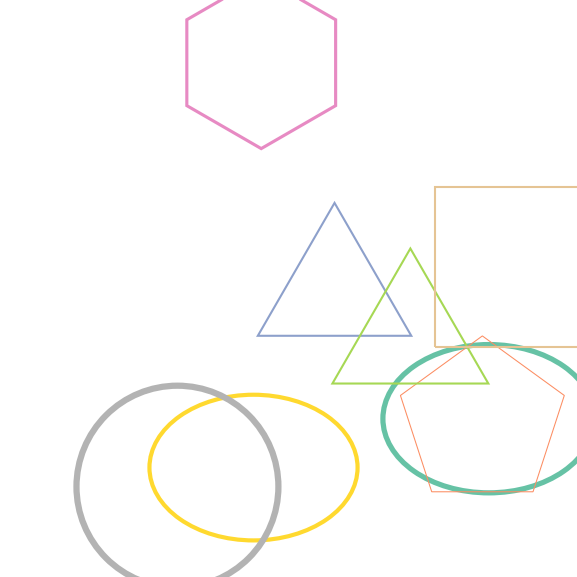[{"shape": "oval", "thickness": 2.5, "radius": 0.92, "center": [0.846, 0.274]}, {"shape": "pentagon", "thickness": 0.5, "radius": 0.75, "center": [0.835, 0.268]}, {"shape": "triangle", "thickness": 1, "radius": 0.77, "center": [0.579, 0.494]}, {"shape": "hexagon", "thickness": 1.5, "radius": 0.74, "center": [0.452, 0.891]}, {"shape": "triangle", "thickness": 1, "radius": 0.78, "center": [0.711, 0.413]}, {"shape": "oval", "thickness": 2, "radius": 0.9, "center": [0.439, 0.189]}, {"shape": "square", "thickness": 1, "radius": 0.69, "center": [0.892, 0.537]}, {"shape": "circle", "thickness": 3, "radius": 0.87, "center": [0.307, 0.156]}]